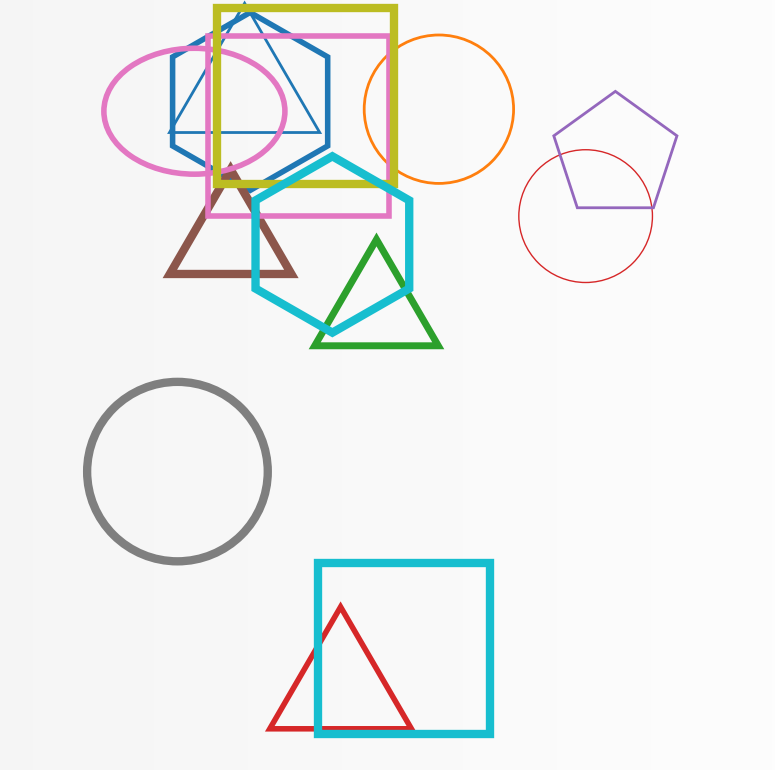[{"shape": "hexagon", "thickness": 2, "radius": 0.58, "center": [0.323, 0.868]}, {"shape": "triangle", "thickness": 1, "radius": 0.56, "center": [0.316, 0.884]}, {"shape": "circle", "thickness": 1, "radius": 0.48, "center": [0.566, 0.858]}, {"shape": "triangle", "thickness": 2.5, "radius": 0.46, "center": [0.486, 0.597]}, {"shape": "triangle", "thickness": 2, "radius": 0.53, "center": [0.439, 0.106]}, {"shape": "circle", "thickness": 0.5, "radius": 0.43, "center": [0.756, 0.719]}, {"shape": "pentagon", "thickness": 1, "radius": 0.42, "center": [0.794, 0.798]}, {"shape": "triangle", "thickness": 3, "radius": 0.45, "center": [0.298, 0.689]}, {"shape": "oval", "thickness": 2, "radius": 0.58, "center": [0.251, 0.856]}, {"shape": "square", "thickness": 2, "radius": 0.58, "center": [0.385, 0.836]}, {"shape": "circle", "thickness": 3, "radius": 0.58, "center": [0.229, 0.388]}, {"shape": "square", "thickness": 3, "radius": 0.57, "center": [0.394, 0.875]}, {"shape": "hexagon", "thickness": 3, "radius": 0.57, "center": [0.429, 0.683]}, {"shape": "square", "thickness": 3, "radius": 0.55, "center": [0.521, 0.158]}]